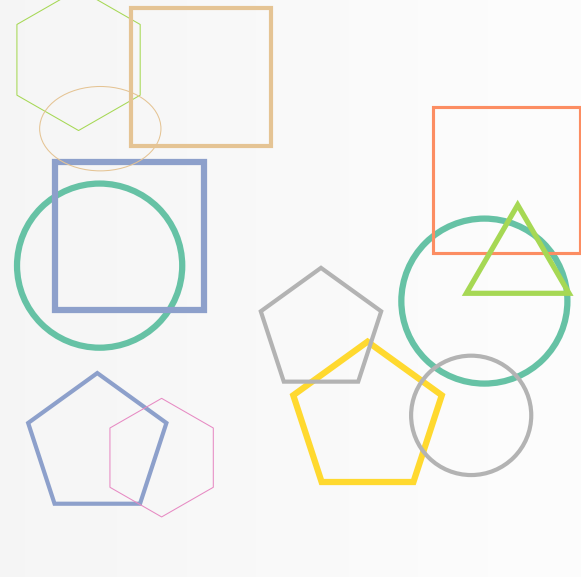[{"shape": "circle", "thickness": 3, "radius": 0.71, "center": [0.171, 0.539]}, {"shape": "circle", "thickness": 3, "radius": 0.71, "center": [0.833, 0.478]}, {"shape": "square", "thickness": 1.5, "radius": 0.63, "center": [0.871, 0.687]}, {"shape": "pentagon", "thickness": 2, "radius": 0.63, "center": [0.167, 0.228]}, {"shape": "square", "thickness": 3, "radius": 0.64, "center": [0.223, 0.591]}, {"shape": "hexagon", "thickness": 0.5, "radius": 0.51, "center": [0.278, 0.207]}, {"shape": "hexagon", "thickness": 0.5, "radius": 0.61, "center": [0.135, 0.896]}, {"shape": "triangle", "thickness": 2.5, "radius": 0.51, "center": [0.891, 0.542]}, {"shape": "pentagon", "thickness": 3, "radius": 0.67, "center": [0.632, 0.273]}, {"shape": "square", "thickness": 2, "radius": 0.6, "center": [0.346, 0.865]}, {"shape": "oval", "thickness": 0.5, "radius": 0.52, "center": [0.173, 0.776]}, {"shape": "pentagon", "thickness": 2, "radius": 0.54, "center": [0.552, 0.426]}, {"shape": "circle", "thickness": 2, "radius": 0.52, "center": [0.811, 0.28]}]